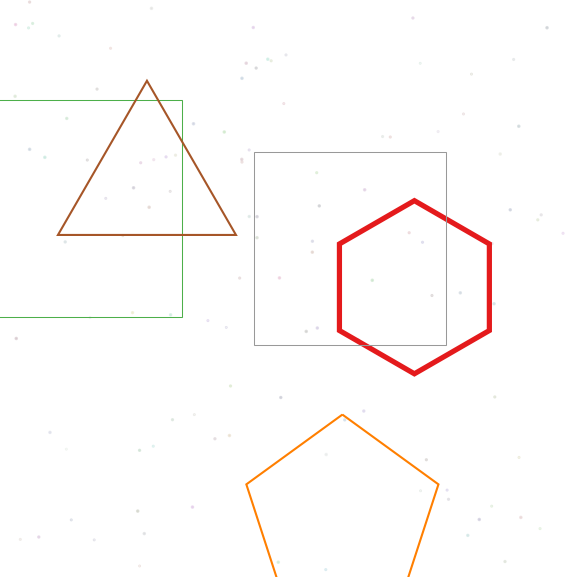[{"shape": "hexagon", "thickness": 2.5, "radius": 0.75, "center": [0.718, 0.502]}, {"shape": "square", "thickness": 0.5, "radius": 0.94, "center": [0.126, 0.638]}, {"shape": "pentagon", "thickness": 1, "radius": 0.87, "center": [0.593, 0.106]}, {"shape": "triangle", "thickness": 1, "radius": 0.89, "center": [0.254, 0.681]}, {"shape": "square", "thickness": 0.5, "radius": 0.83, "center": [0.606, 0.569]}]